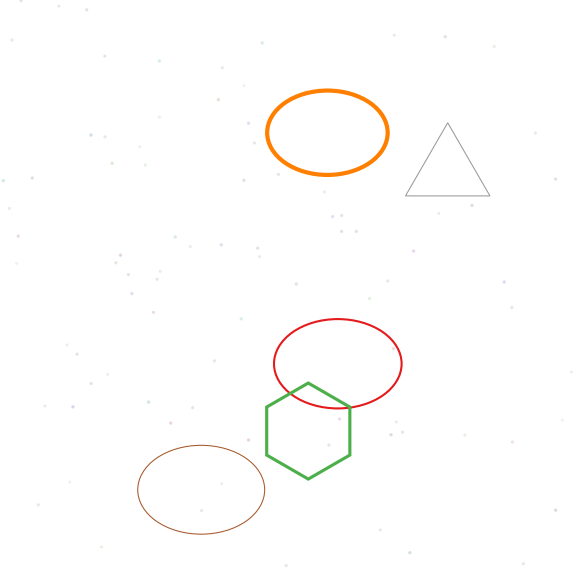[{"shape": "oval", "thickness": 1, "radius": 0.55, "center": [0.585, 0.369]}, {"shape": "hexagon", "thickness": 1.5, "radius": 0.42, "center": [0.534, 0.253]}, {"shape": "oval", "thickness": 2, "radius": 0.52, "center": [0.567, 0.769]}, {"shape": "oval", "thickness": 0.5, "radius": 0.55, "center": [0.348, 0.151]}, {"shape": "triangle", "thickness": 0.5, "radius": 0.42, "center": [0.775, 0.702]}]